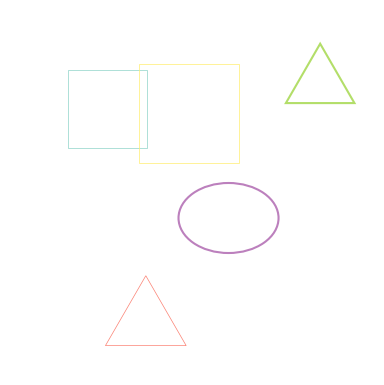[{"shape": "square", "thickness": 0.5, "radius": 0.51, "center": [0.279, 0.717]}, {"shape": "triangle", "thickness": 0.5, "radius": 0.61, "center": [0.379, 0.163]}, {"shape": "triangle", "thickness": 1.5, "radius": 0.51, "center": [0.832, 0.784]}, {"shape": "oval", "thickness": 1.5, "radius": 0.65, "center": [0.594, 0.434]}, {"shape": "square", "thickness": 0.5, "radius": 0.65, "center": [0.491, 0.705]}]